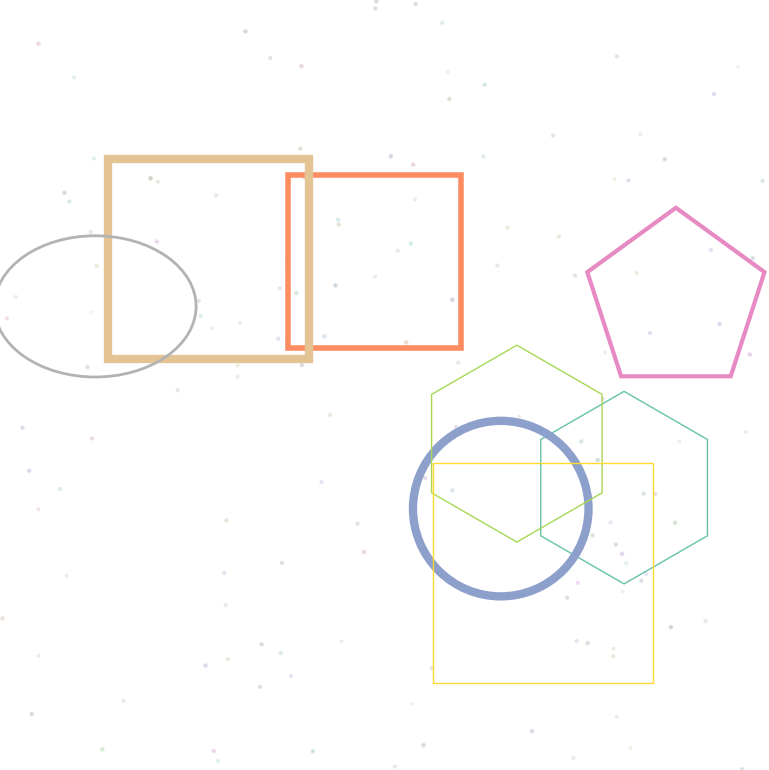[{"shape": "hexagon", "thickness": 0.5, "radius": 0.63, "center": [0.81, 0.367]}, {"shape": "square", "thickness": 2, "radius": 0.56, "center": [0.487, 0.661]}, {"shape": "circle", "thickness": 3, "radius": 0.57, "center": [0.65, 0.339]}, {"shape": "pentagon", "thickness": 1.5, "radius": 0.6, "center": [0.878, 0.609]}, {"shape": "hexagon", "thickness": 0.5, "radius": 0.64, "center": [0.671, 0.424]}, {"shape": "square", "thickness": 0.5, "radius": 0.71, "center": [0.705, 0.256]}, {"shape": "square", "thickness": 3, "radius": 0.65, "center": [0.27, 0.663]}, {"shape": "oval", "thickness": 1, "radius": 0.66, "center": [0.124, 0.602]}]